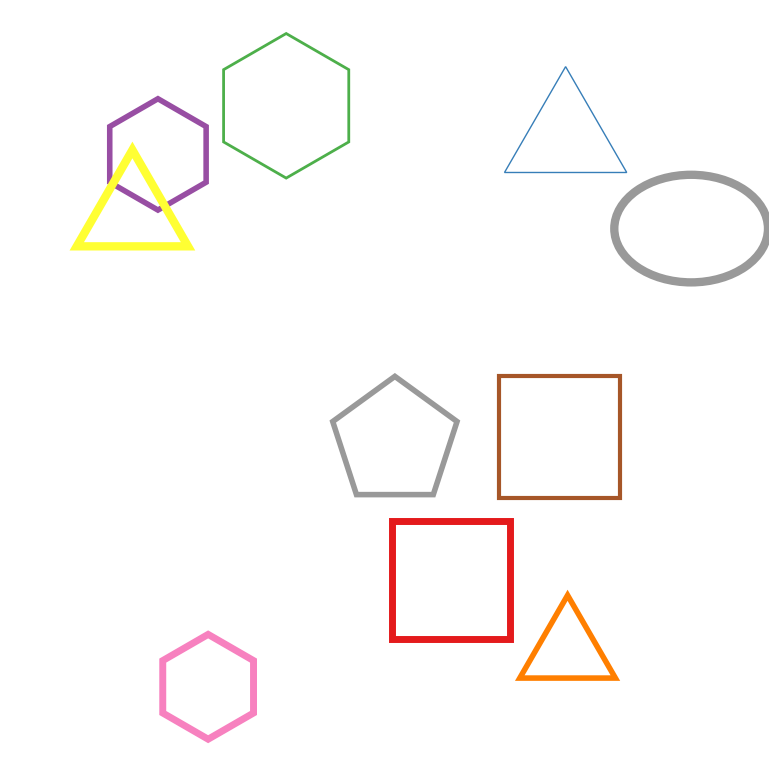[{"shape": "square", "thickness": 2.5, "radius": 0.38, "center": [0.586, 0.247]}, {"shape": "triangle", "thickness": 0.5, "radius": 0.46, "center": [0.735, 0.822]}, {"shape": "hexagon", "thickness": 1, "radius": 0.47, "center": [0.372, 0.863]}, {"shape": "hexagon", "thickness": 2, "radius": 0.36, "center": [0.205, 0.799]}, {"shape": "triangle", "thickness": 2, "radius": 0.36, "center": [0.737, 0.155]}, {"shape": "triangle", "thickness": 3, "radius": 0.42, "center": [0.172, 0.722]}, {"shape": "square", "thickness": 1.5, "radius": 0.39, "center": [0.727, 0.433]}, {"shape": "hexagon", "thickness": 2.5, "radius": 0.34, "center": [0.27, 0.108]}, {"shape": "pentagon", "thickness": 2, "radius": 0.42, "center": [0.513, 0.426]}, {"shape": "oval", "thickness": 3, "radius": 0.5, "center": [0.898, 0.703]}]